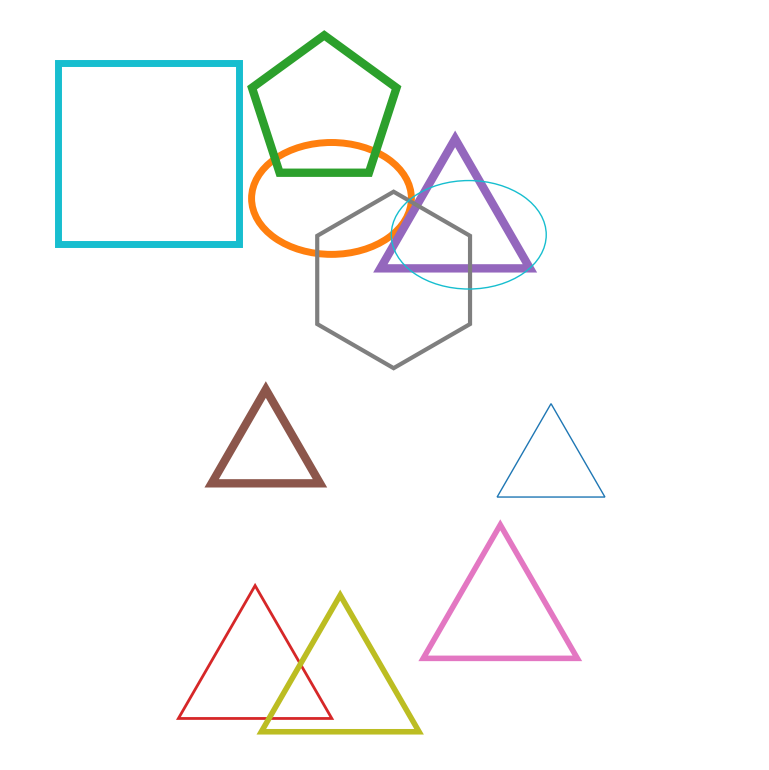[{"shape": "triangle", "thickness": 0.5, "radius": 0.4, "center": [0.716, 0.395]}, {"shape": "oval", "thickness": 2.5, "radius": 0.52, "center": [0.43, 0.742]}, {"shape": "pentagon", "thickness": 3, "radius": 0.49, "center": [0.421, 0.855]}, {"shape": "triangle", "thickness": 1, "radius": 0.58, "center": [0.331, 0.124]}, {"shape": "triangle", "thickness": 3, "radius": 0.56, "center": [0.591, 0.708]}, {"shape": "triangle", "thickness": 3, "radius": 0.41, "center": [0.345, 0.413]}, {"shape": "triangle", "thickness": 2, "radius": 0.58, "center": [0.65, 0.203]}, {"shape": "hexagon", "thickness": 1.5, "radius": 0.57, "center": [0.511, 0.636]}, {"shape": "triangle", "thickness": 2, "radius": 0.59, "center": [0.442, 0.109]}, {"shape": "oval", "thickness": 0.5, "radius": 0.5, "center": [0.609, 0.695]}, {"shape": "square", "thickness": 2.5, "radius": 0.59, "center": [0.192, 0.801]}]